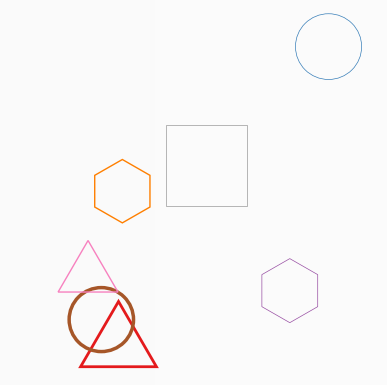[{"shape": "triangle", "thickness": 2, "radius": 0.57, "center": [0.306, 0.104]}, {"shape": "circle", "thickness": 0.5, "radius": 0.43, "center": [0.848, 0.879]}, {"shape": "hexagon", "thickness": 0.5, "radius": 0.42, "center": [0.748, 0.245]}, {"shape": "hexagon", "thickness": 1, "radius": 0.41, "center": [0.316, 0.503]}, {"shape": "circle", "thickness": 2.5, "radius": 0.42, "center": [0.262, 0.17]}, {"shape": "triangle", "thickness": 1, "radius": 0.45, "center": [0.227, 0.286]}, {"shape": "square", "thickness": 0.5, "radius": 0.53, "center": [0.533, 0.569]}]